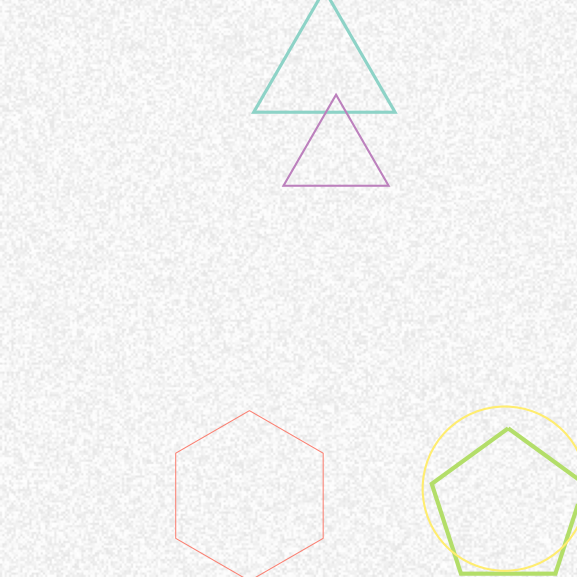[{"shape": "triangle", "thickness": 1.5, "radius": 0.71, "center": [0.562, 0.875]}, {"shape": "hexagon", "thickness": 0.5, "radius": 0.74, "center": [0.432, 0.141]}, {"shape": "pentagon", "thickness": 2, "radius": 0.7, "center": [0.88, 0.118]}, {"shape": "triangle", "thickness": 1, "radius": 0.53, "center": [0.582, 0.73]}, {"shape": "circle", "thickness": 1, "radius": 0.71, "center": [0.874, 0.153]}]